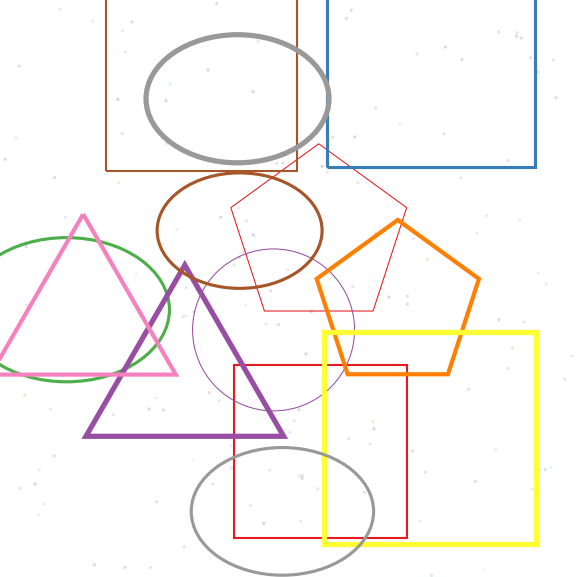[{"shape": "pentagon", "thickness": 0.5, "radius": 0.8, "center": [0.552, 0.59]}, {"shape": "square", "thickness": 1, "radius": 0.75, "center": [0.555, 0.217]}, {"shape": "square", "thickness": 1.5, "radius": 0.9, "center": [0.747, 0.889]}, {"shape": "oval", "thickness": 1.5, "radius": 0.89, "center": [0.115, 0.463]}, {"shape": "circle", "thickness": 0.5, "radius": 0.7, "center": [0.474, 0.428]}, {"shape": "triangle", "thickness": 2.5, "radius": 0.99, "center": [0.32, 0.342]}, {"shape": "pentagon", "thickness": 2, "radius": 0.74, "center": [0.689, 0.471]}, {"shape": "square", "thickness": 2.5, "radius": 0.92, "center": [0.745, 0.24]}, {"shape": "oval", "thickness": 1.5, "radius": 0.71, "center": [0.415, 0.6]}, {"shape": "square", "thickness": 1, "radius": 0.83, "center": [0.349, 0.869]}, {"shape": "triangle", "thickness": 2, "radius": 0.93, "center": [0.144, 0.443]}, {"shape": "oval", "thickness": 1.5, "radius": 0.79, "center": [0.489, 0.114]}, {"shape": "oval", "thickness": 2.5, "radius": 0.79, "center": [0.411, 0.828]}]